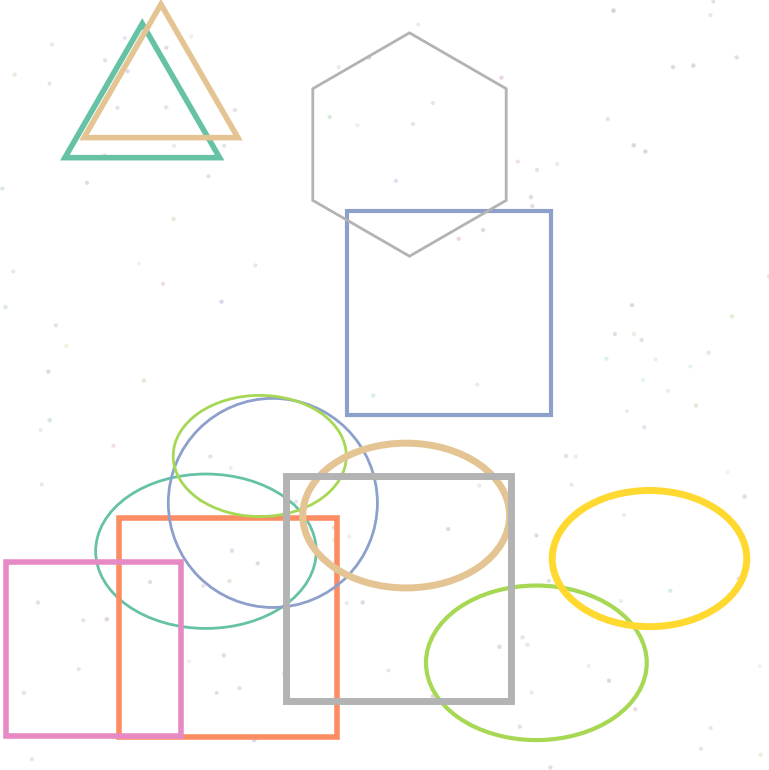[{"shape": "triangle", "thickness": 2, "radius": 0.58, "center": [0.185, 0.853]}, {"shape": "oval", "thickness": 1, "radius": 0.72, "center": [0.267, 0.284]}, {"shape": "square", "thickness": 2, "radius": 0.71, "center": [0.296, 0.185]}, {"shape": "circle", "thickness": 1, "radius": 0.68, "center": [0.354, 0.347]}, {"shape": "square", "thickness": 1.5, "radius": 0.66, "center": [0.583, 0.594]}, {"shape": "square", "thickness": 2, "radius": 0.57, "center": [0.122, 0.157]}, {"shape": "oval", "thickness": 1, "radius": 0.56, "center": [0.337, 0.408]}, {"shape": "oval", "thickness": 1.5, "radius": 0.72, "center": [0.697, 0.139]}, {"shape": "oval", "thickness": 2.5, "radius": 0.63, "center": [0.843, 0.275]}, {"shape": "oval", "thickness": 2.5, "radius": 0.67, "center": [0.527, 0.33]}, {"shape": "triangle", "thickness": 2, "radius": 0.58, "center": [0.209, 0.879]}, {"shape": "square", "thickness": 2.5, "radius": 0.73, "center": [0.517, 0.236]}, {"shape": "hexagon", "thickness": 1, "radius": 0.73, "center": [0.532, 0.812]}]